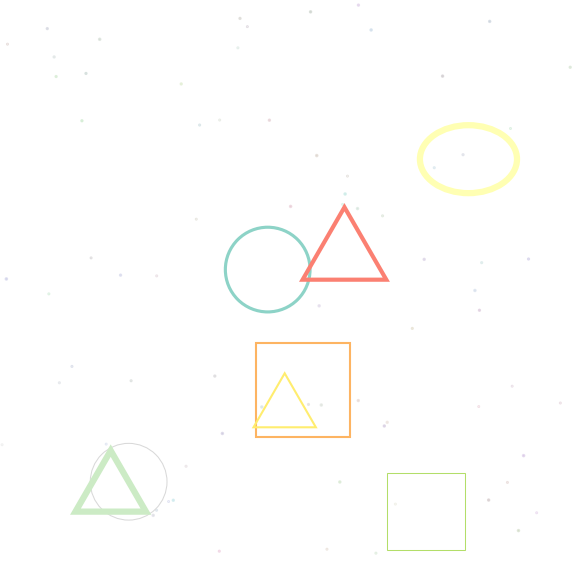[{"shape": "circle", "thickness": 1.5, "radius": 0.37, "center": [0.464, 0.532]}, {"shape": "oval", "thickness": 3, "radius": 0.42, "center": [0.811, 0.724]}, {"shape": "triangle", "thickness": 2, "radius": 0.42, "center": [0.596, 0.557]}, {"shape": "square", "thickness": 1, "radius": 0.41, "center": [0.525, 0.323]}, {"shape": "square", "thickness": 0.5, "radius": 0.34, "center": [0.738, 0.113]}, {"shape": "circle", "thickness": 0.5, "radius": 0.33, "center": [0.223, 0.165]}, {"shape": "triangle", "thickness": 3, "radius": 0.35, "center": [0.192, 0.148]}, {"shape": "triangle", "thickness": 1, "radius": 0.31, "center": [0.493, 0.29]}]